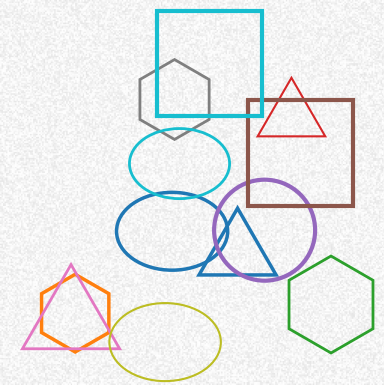[{"shape": "triangle", "thickness": 2.5, "radius": 0.58, "center": [0.617, 0.344]}, {"shape": "oval", "thickness": 2.5, "radius": 0.72, "center": [0.447, 0.399]}, {"shape": "hexagon", "thickness": 2.5, "radius": 0.5, "center": [0.195, 0.187]}, {"shape": "hexagon", "thickness": 2, "radius": 0.63, "center": [0.86, 0.209]}, {"shape": "triangle", "thickness": 1.5, "radius": 0.51, "center": [0.757, 0.697]}, {"shape": "circle", "thickness": 3, "radius": 0.66, "center": [0.687, 0.402]}, {"shape": "square", "thickness": 3, "radius": 0.69, "center": [0.781, 0.602]}, {"shape": "triangle", "thickness": 2, "radius": 0.73, "center": [0.185, 0.167]}, {"shape": "hexagon", "thickness": 2, "radius": 0.52, "center": [0.453, 0.742]}, {"shape": "oval", "thickness": 1.5, "radius": 0.72, "center": [0.429, 0.111]}, {"shape": "oval", "thickness": 2, "radius": 0.65, "center": [0.466, 0.575]}, {"shape": "square", "thickness": 3, "radius": 0.68, "center": [0.544, 0.836]}]